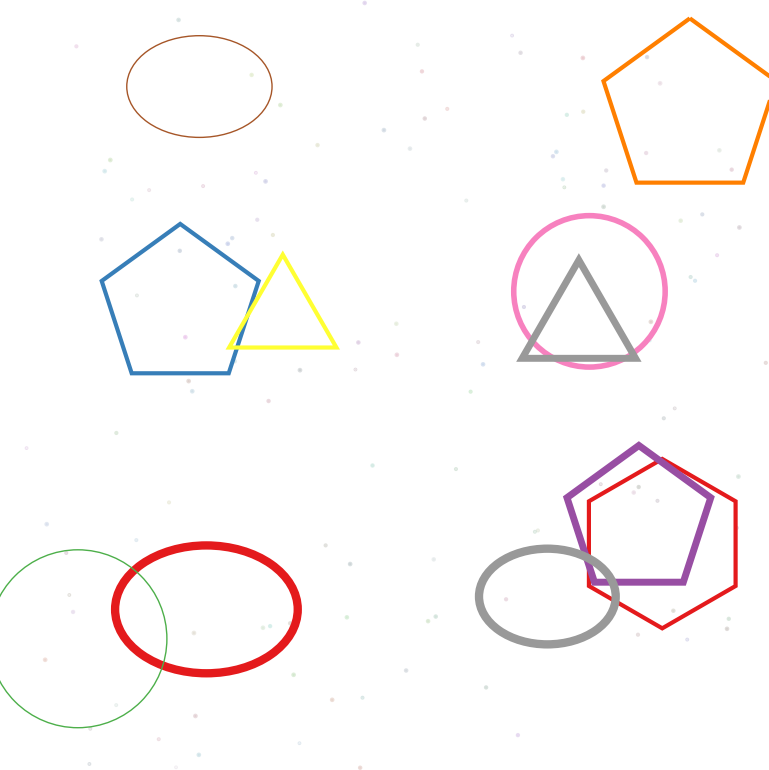[{"shape": "oval", "thickness": 3, "radius": 0.59, "center": [0.268, 0.209]}, {"shape": "hexagon", "thickness": 1.5, "radius": 0.55, "center": [0.86, 0.294]}, {"shape": "pentagon", "thickness": 1.5, "radius": 0.54, "center": [0.234, 0.602]}, {"shape": "circle", "thickness": 0.5, "radius": 0.58, "center": [0.101, 0.17]}, {"shape": "pentagon", "thickness": 2.5, "radius": 0.49, "center": [0.83, 0.323]}, {"shape": "pentagon", "thickness": 1.5, "radius": 0.59, "center": [0.896, 0.858]}, {"shape": "triangle", "thickness": 1.5, "radius": 0.4, "center": [0.367, 0.589]}, {"shape": "oval", "thickness": 0.5, "radius": 0.47, "center": [0.259, 0.888]}, {"shape": "circle", "thickness": 2, "radius": 0.49, "center": [0.766, 0.622]}, {"shape": "triangle", "thickness": 2.5, "radius": 0.42, "center": [0.752, 0.577]}, {"shape": "oval", "thickness": 3, "radius": 0.44, "center": [0.711, 0.225]}]